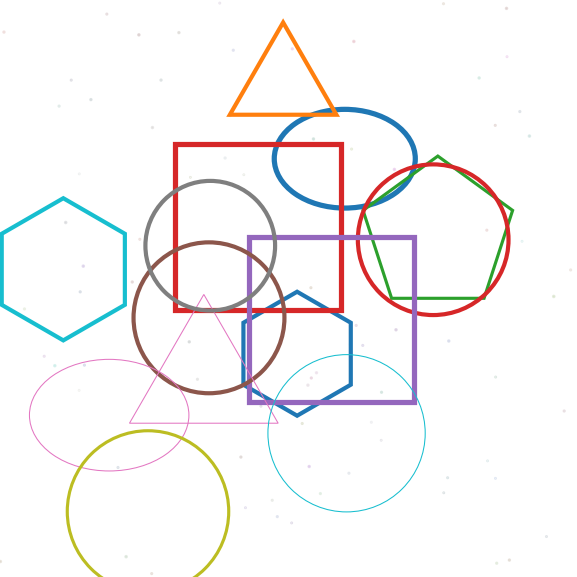[{"shape": "hexagon", "thickness": 2, "radius": 0.54, "center": [0.514, 0.387]}, {"shape": "oval", "thickness": 2.5, "radius": 0.61, "center": [0.597, 0.724]}, {"shape": "triangle", "thickness": 2, "radius": 0.53, "center": [0.49, 0.854]}, {"shape": "pentagon", "thickness": 1.5, "radius": 0.68, "center": [0.758, 0.593]}, {"shape": "circle", "thickness": 2, "radius": 0.65, "center": [0.75, 0.584]}, {"shape": "square", "thickness": 2.5, "radius": 0.72, "center": [0.447, 0.606]}, {"shape": "square", "thickness": 2.5, "radius": 0.71, "center": [0.574, 0.445]}, {"shape": "circle", "thickness": 2, "radius": 0.65, "center": [0.362, 0.449]}, {"shape": "oval", "thickness": 0.5, "radius": 0.69, "center": [0.189, 0.28]}, {"shape": "triangle", "thickness": 0.5, "radius": 0.74, "center": [0.353, 0.341]}, {"shape": "circle", "thickness": 2, "radius": 0.56, "center": [0.364, 0.574]}, {"shape": "circle", "thickness": 1.5, "radius": 0.7, "center": [0.256, 0.113]}, {"shape": "hexagon", "thickness": 2, "radius": 0.62, "center": [0.11, 0.533]}, {"shape": "circle", "thickness": 0.5, "radius": 0.68, "center": [0.6, 0.249]}]